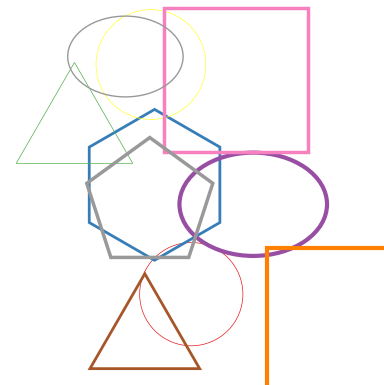[{"shape": "circle", "thickness": 0.5, "radius": 0.67, "center": [0.497, 0.236]}, {"shape": "hexagon", "thickness": 2, "radius": 0.98, "center": [0.401, 0.52]}, {"shape": "triangle", "thickness": 0.5, "radius": 0.87, "center": [0.193, 0.663]}, {"shape": "oval", "thickness": 3, "radius": 0.96, "center": [0.658, 0.469]}, {"shape": "square", "thickness": 3, "radius": 0.94, "center": [0.883, 0.167]}, {"shape": "circle", "thickness": 0.5, "radius": 0.71, "center": [0.392, 0.832]}, {"shape": "triangle", "thickness": 2, "radius": 0.82, "center": [0.376, 0.125]}, {"shape": "square", "thickness": 2.5, "radius": 0.93, "center": [0.613, 0.792]}, {"shape": "oval", "thickness": 1, "radius": 0.75, "center": [0.326, 0.853]}, {"shape": "pentagon", "thickness": 2.5, "radius": 0.86, "center": [0.389, 0.471]}]